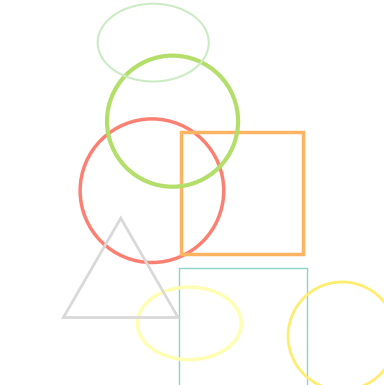[{"shape": "square", "thickness": 1, "radius": 0.83, "center": [0.632, 0.138]}, {"shape": "oval", "thickness": 2.5, "radius": 0.67, "center": [0.492, 0.16]}, {"shape": "circle", "thickness": 2.5, "radius": 0.93, "center": [0.395, 0.505]}, {"shape": "square", "thickness": 2.5, "radius": 0.79, "center": [0.629, 0.499]}, {"shape": "circle", "thickness": 3, "radius": 0.85, "center": [0.448, 0.685]}, {"shape": "triangle", "thickness": 2, "radius": 0.86, "center": [0.314, 0.261]}, {"shape": "oval", "thickness": 1.5, "radius": 0.72, "center": [0.398, 0.889]}, {"shape": "circle", "thickness": 2, "radius": 0.7, "center": [0.889, 0.127]}]